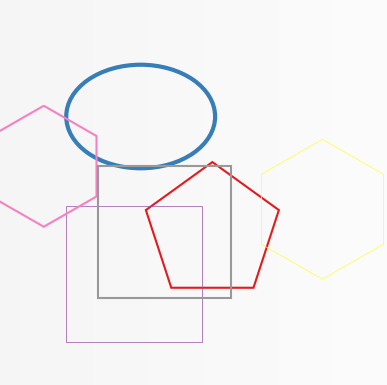[{"shape": "pentagon", "thickness": 1.5, "radius": 0.9, "center": [0.548, 0.399]}, {"shape": "oval", "thickness": 3, "radius": 0.96, "center": [0.363, 0.697]}, {"shape": "square", "thickness": 0.5, "radius": 0.88, "center": [0.346, 0.288]}, {"shape": "hexagon", "thickness": 0.5, "radius": 0.91, "center": [0.832, 0.457]}, {"shape": "hexagon", "thickness": 1.5, "radius": 0.79, "center": [0.113, 0.568]}, {"shape": "square", "thickness": 1.5, "radius": 0.86, "center": [0.425, 0.397]}]